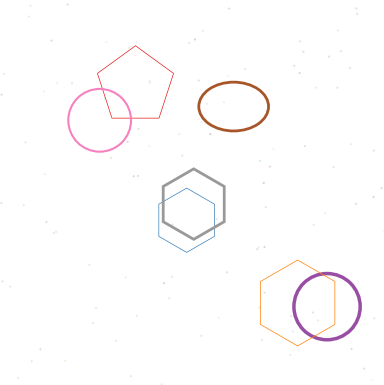[{"shape": "pentagon", "thickness": 0.5, "radius": 0.52, "center": [0.352, 0.777]}, {"shape": "hexagon", "thickness": 0.5, "radius": 0.42, "center": [0.485, 0.428]}, {"shape": "circle", "thickness": 2.5, "radius": 0.43, "center": [0.849, 0.203]}, {"shape": "hexagon", "thickness": 0.5, "radius": 0.56, "center": [0.773, 0.213]}, {"shape": "oval", "thickness": 2, "radius": 0.45, "center": [0.607, 0.723]}, {"shape": "circle", "thickness": 1.5, "radius": 0.41, "center": [0.259, 0.688]}, {"shape": "hexagon", "thickness": 2, "radius": 0.46, "center": [0.503, 0.47]}]